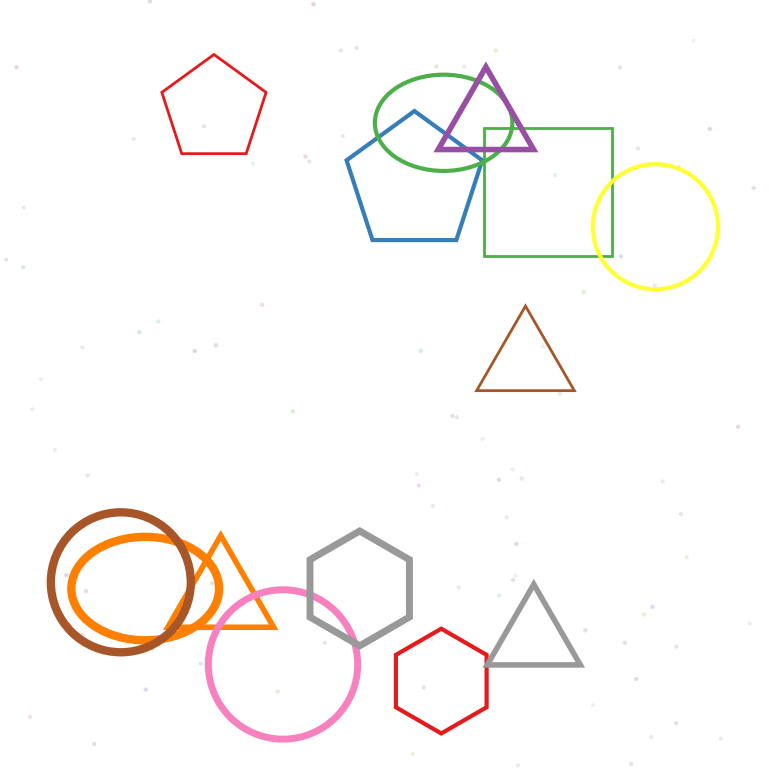[{"shape": "hexagon", "thickness": 1.5, "radius": 0.34, "center": [0.573, 0.115]}, {"shape": "pentagon", "thickness": 1, "radius": 0.36, "center": [0.278, 0.858]}, {"shape": "pentagon", "thickness": 1.5, "radius": 0.46, "center": [0.538, 0.763]}, {"shape": "square", "thickness": 1, "radius": 0.42, "center": [0.711, 0.75]}, {"shape": "oval", "thickness": 1.5, "radius": 0.45, "center": [0.576, 0.841]}, {"shape": "triangle", "thickness": 2, "radius": 0.36, "center": [0.631, 0.842]}, {"shape": "triangle", "thickness": 2, "radius": 0.4, "center": [0.287, 0.225]}, {"shape": "oval", "thickness": 3, "radius": 0.48, "center": [0.189, 0.236]}, {"shape": "circle", "thickness": 1.5, "radius": 0.41, "center": [0.851, 0.706]}, {"shape": "triangle", "thickness": 1, "radius": 0.37, "center": [0.682, 0.529]}, {"shape": "circle", "thickness": 3, "radius": 0.45, "center": [0.157, 0.244]}, {"shape": "circle", "thickness": 2.5, "radius": 0.49, "center": [0.368, 0.137]}, {"shape": "hexagon", "thickness": 2.5, "radius": 0.37, "center": [0.467, 0.236]}, {"shape": "triangle", "thickness": 2, "radius": 0.35, "center": [0.693, 0.171]}]